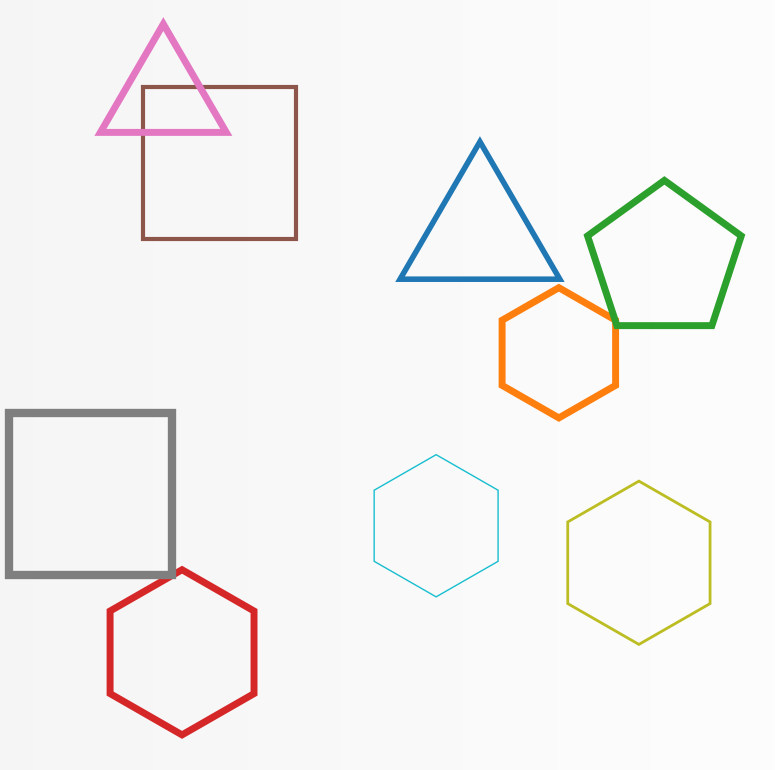[{"shape": "triangle", "thickness": 2, "radius": 0.6, "center": [0.619, 0.697]}, {"shape": "hexagon", "thickness": 2.5, "radius": 0.42, "center": [0.721, 0.542]}, {"shape": "pentagon", "thickness": 2.5, "radius": 0.52, "center": [0.857, 0.661]}, {"shape": "hexagon", "thickness": 2.5, "radius": 0.54, "center": [0.235, 0.153]}, {"shape": "square", "thickness": 1.5, "radius": 0.49, "center": [0.283, 0.788]}, {"shape": "triangle", "thickness": 2.5, "radius": 0.47, "center": [0.211, 0.875]}, {"shape": "square", "thickness": 3, "radius": 0.52, "center": [0.116, 0.358]}, {"shape": "hexagon", "thickness": 1, "radius": 0.53, "center": [0.824, 0.269]}, {"shape": "hexagon", "thickness": 0.5, "radius": 0.46, "center": [0.563, 0.317]}]